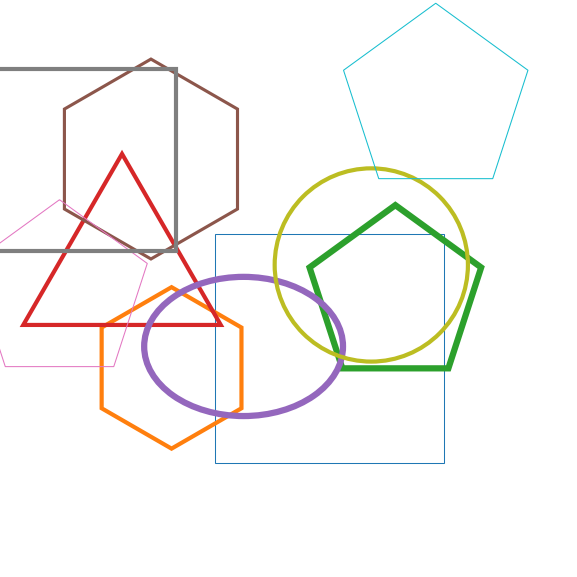[{"shape": "square", "thickness": 0.5, "radius": 0.99, "center": [0.57, 0.396]}, {"shape": "hexagon", "thickness": 2, "radius": 0.7, "center": [0.297, 0.362]}, {"shape": "pentagon", "thickness": 3, "radius": 0.78, "center": [0.685, 0.488]}, {"shape": "triangle", "thickness": 2, "radius": 0.99, "center": [0.211, 0.535]}, {"shape": "oval", "thickness": 3, "radius": 0.86, "center": [0.422, 0.399]}, {"shape": "hexagon", "thickness": 1.5, "radius": 0.87, "center": [0.261, 0.724]}, {"shape": "pentagon", "thickness": 0.5, "radius": 0.8, "center": [0.103, 0.494]}, {"shape": "square", "thickness": 2, "radius": 0.79, "center": [0.147, 0.722]}, {"shape": "circle", "thickness": 2, "radius": 0.84, "center": [0.643, 0.54]}, {"shape": "pentagon", "thickness": 0.5, "radius": 0.84, "center": [0.755, 0.826]}]